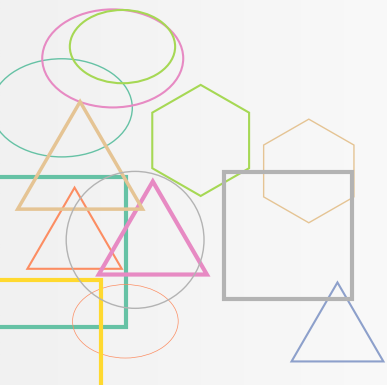[{"shape": "oval", "thickness": 1, "radius": 0.91, "center": [0.159, 0.72]}, {"shape": "square", "thickness": 3, "radius": 0.97, "center": [0.132, 0.346]}, {"shape": "oval", "thickness": 0.5, "radius": 0.68, "center": [0.324, 0.165]}, {"shape": "triangle", "thickness": 1.5, "radius": 0.7, "center": [0.192, 0.372]}, {"shape": "triangle", "thickness": 1.5, "radius": 0.68, "center": [0.871, 0.13]}, {"shape": "oval", "thickness": 1.5, "radius": 0.91, "center": [0.291, 0.848]}, {"shape": "triangle", "thickness": 3, "radius": 0.81, "center": [0.394, 0.368]}, {"shape": "oval", "thickness": 1.5, "radius": 0.68, "center": [0.316, 0.879]}, {"shape": "hexagon", "thickness": 1.5, "radius": 0.72, "center": [0.518, 0.635]}, {"shape": "square", "thickness": 3, "radius": 0.71, "center": [0.118, 0.131]}, {"shape": "hexagon", "thickness": 1, "radius": 0.67, "center": [0.797, 0.556]}, {"shape": "triangle", "thickness": 2.5, "radius": 0.93, "center": [0.207, 0.55]}, {"shape": "square", "thickness": 3, "radius": 0.82, "center": [0.742, 0.388]}, {"shape": "circle", "thickness": 1, "radius": 0.89, "center": [0.349, 0.377]}]